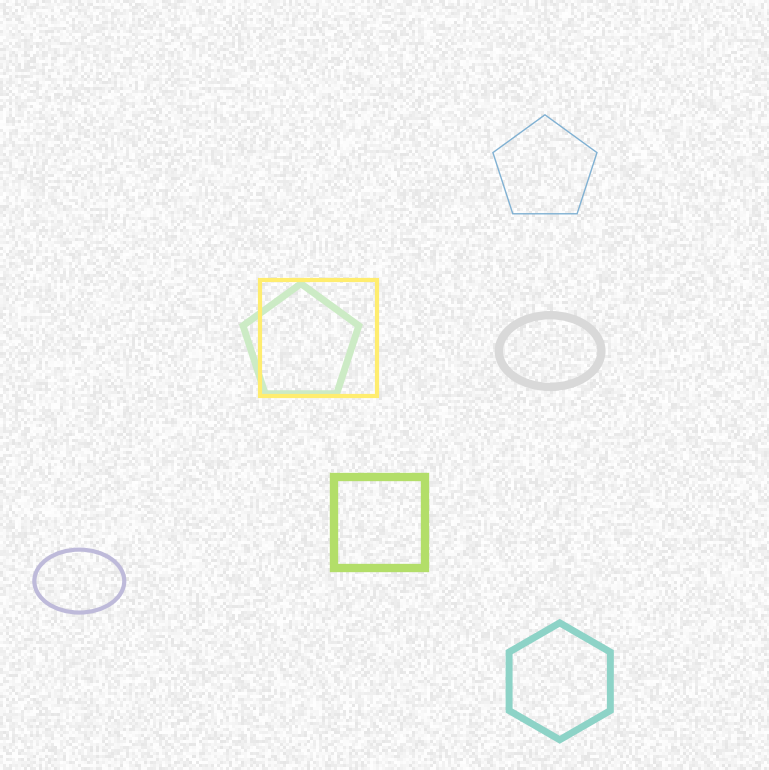[{"shape": "hexagon", "thickness": 2.5, "radius": 0.38, "center": [0.727, 0.115]}, {"shape": "oval", "thickness": 1.5, "radius": 0.29, "center": [0.103, 0.245]}, {"shape": "pentagon", "thickness": 0.5, "radius": 0.36, "center": [0.708, 0.78]}, {"shape": "square", "thickness": 3, "radius": 0.3, "center": [0.493, 0.321]}, {"shape": "oval", "thickness": 3, "radius": 0.33, "center": [0.714, 0.544]}, {"shape": "pentagon", "thickness": 2.5, "radius": 0.4, "center": [0.391, 0.553]}, {"shape": "square", "thickness": 1.5, "radius": 0.38, "center": [0.413, 0.561]}]